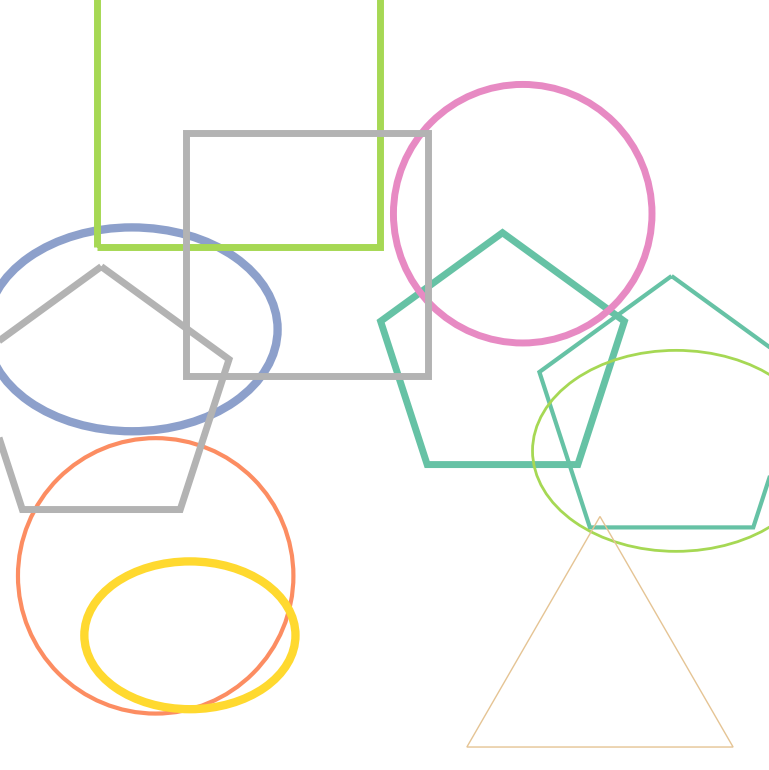[{"shape": "pentagon", "thickness": 2.5, "radius": 0.83, "center": [0.653, 0.531]}, {"shape": "pentagon", "thickness": 1.5, "radius": 0.9, "center": [0.872, 0.461]}, {"shape": "circle", "thickness": 1.5, "radius": 0.89, "center": [0.202, 0.252]}, {"shape": "oval", "thickness": 3, "radius": 0.95, "center": [0.171, 0.572]}, {"shape": "circle", "thickness": 2.5, "radius": 0.84, "center": [0.679, 0.722]}, {"shape": "square", "thickness": 2.5, "radius": 0.92, "center": [0.31, 0.863]}, {"shape": "oval", "thickness": 1, "radius": 0.93, "center": [0.878, 0.414]}, {"shape": "oval", "thickness": 3, "radius": 0.69, "center": [0.247, 0.175]}, {"shape": "triangle", "thickness": 0.5, "radius": 1.0, "center": [0.779, 0.13]}, {"shape": "pentagon", "thickness": 2.5, "radius": 0.87, "center": [0.132, 0.479]}, {"shape": "square", "thickness": 2.5, "radius": 0.79, "center": [0.399, 0.669]}]